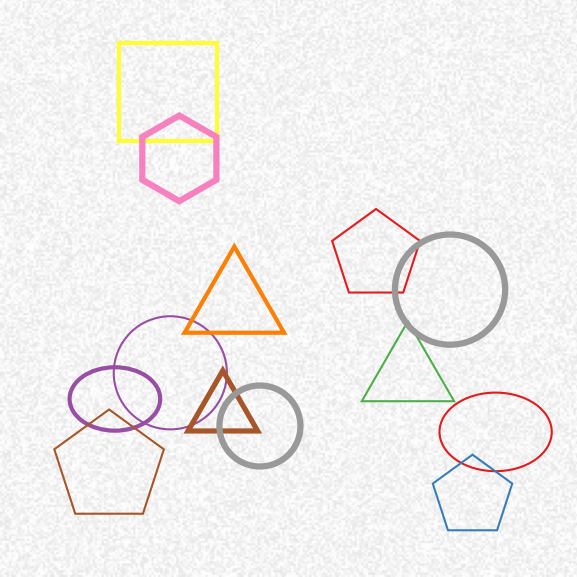[{"shape": "oval", "thickness": 1, "radius": 0.49, "center": [0.858, 0.251]}, {"shape": "pentagon", "thickness": 1, "radius": 0.4, "center": [0.651, 0.557]}, {"shape": "pentagon", "thickness": 1, "radius": 0.36, "center": [0.818, 0.139]}, {"shape": "triangle", "thickness": 1, "radius": 0.46, "center": [0.706, 0.351]}, {"shape": "circle", "thickness": 1, "radius": 0.49, "center": [0.295, 0.354]}, {"shape": "oval", "thickness": 2, "radius": 0.39, "center": [0.199, 0.308]}, {"shape": "triangle", "thickness": 2, "radius": 0.5, "center": [0.406, 0.473]}, {"shape": "square", "thickness": 2, "radius": 0.42, "center": [0.291, 0.84]}, {"shape": "triangle", "thickness": 2.5, "radius": 0.35, "center": [0.386, 0.288]}, {"shape": "pentagon", "thickness": 1, "radius": 0.5, "center": [0.189, 0.19]}, {"shape": "hexagon", "thickness": 3, "radius": 0.37, "center": [0.311, 0.725]}, {"shape": "circle", "thickness": 3, "radius": 0.48, "center": [0.779, 0.498]}, {"shape": "circle", "thickness": 3, "radius": 0.35, "center": [0.45, 0.261]}]